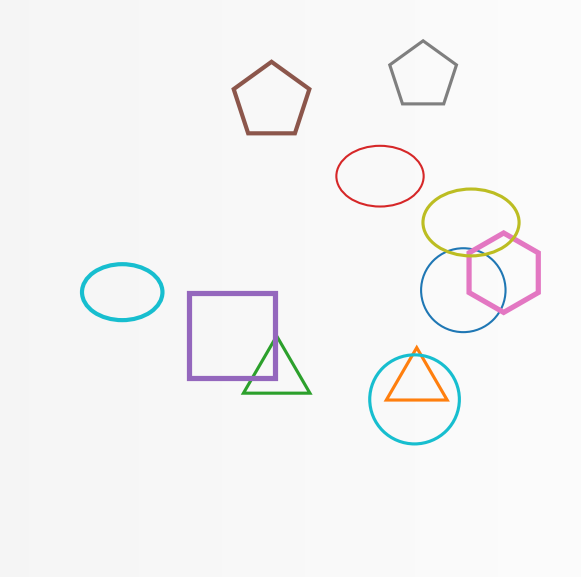[{"shape": "circle", "thickness": 1, "radius": 0.36, "center": [0.797, 0.497]}, {"shape": "triangle", "thickness": 1.5, "radius": 0.3, "center": [0.717, 0.337]}, {"shape": "triangle", "thickness": 1.5, "radius": 0.33, "center": [0.476, 0.351]}, {"shape": "oval", "thickness": 1, "radius": 0.38, "center": [0.654, 0.694]}, {"shape": "square", "thickness": 2.5, "radius": 0.37, "center": [0.399, 0.418]}, {"shape": "pentagon", "thickness": 2, "radius": 0.34, "center": [0.467, 0.824]}, {"shape": "hexagon", "thickness": 2.5, "radius": 0.34, "center": [0.867, 0.527]}, {"shape": "pentagon", "thickness": 1.5, "radius": 0.3, "center": [0.728, 0.868]}, {"shape": "oval", "thickness": 1.5, "radius": 0.41, "center": [0.81, 0.614]}, {"shape": "circle", "thickness": 1.5, "radius": 0.39, "center": [0.713, 0.308]}, {"shape": "oval", "thickness": 2, "radius": 0.35, "center": [0.21, 0.493]}]